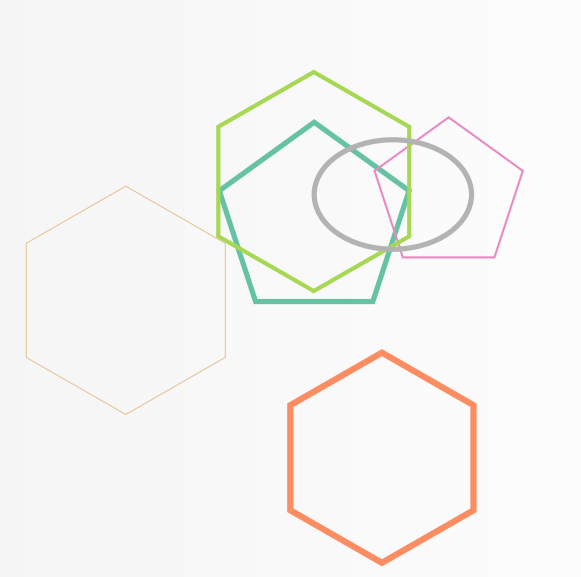[{"shape": "pentagon", "thickness": 2.5, "radius": 0.86, "center": [0.541, 0.616]}, {"shape": "hexagon", "thickness": 3, "radius": 0.91, "center": [0.657, 0.207]}, {"shape": "pentagon", "thickness": 1, "radius": 0.67, "center": [0.772, 0.662]}, {"shape": "hexagon", "thickness": 2, "radius": 0.95, "center": [0.54, 0.685]}, {"shape": "hexagon", "thickness": 0.5, "radius": 0.99, "center": [0.216, 0.479]}, {"shape": "oval", "thickness": 2.5, "radius": 0.68, "center": [0.676, 0.662]}]